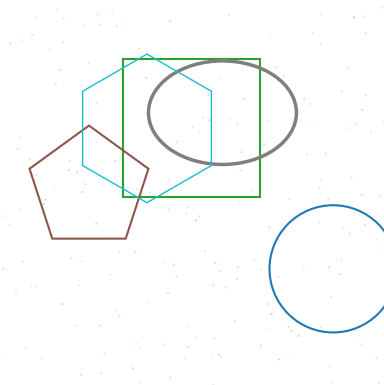[{"shape": "circle", "thickness": 1.5, "radius": 0.83, "center": [0.865, 0.302]}, {"shape": "square", "thickness": 1.5, "radius": 0.89, "center": [0.497, 0.667]}, {"shape": "pentagon", "thickness": 1.5, "radius": 0.81, "center": [0.231, 0.512]}, {"shape": "oval", "thickness": 2.5, "radius": 0.96, "center": [0.578, 0.707]}, {"shape": "hexagon", "thickness": 1, "radius": 0.97, "center": [0.382, 0.666]}]